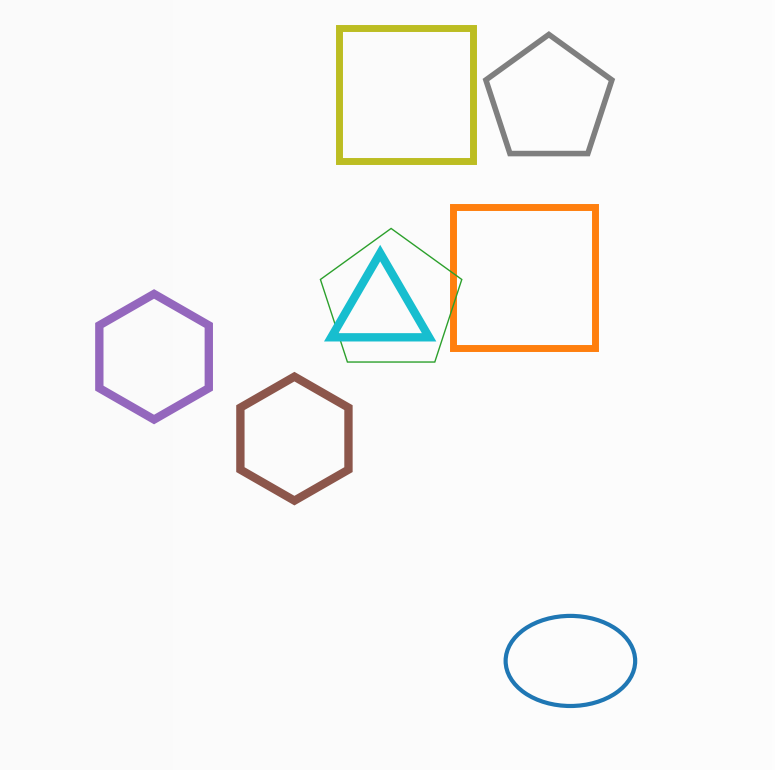[{"shape": "oval", "thickness": 1.5, "radius": 0.42, "center": [0.736, 0.142]}, {"shape": "square", "thickness": 2.5, "radius": 0.46, "center": [0.676, 0.639]}, {"shape": "pentagon", "thickness": 0.5, "radius": 0.48, "center": [0.505, 0.607]}, {"shape": "hexagon", "thickness": 3, "radius": 0.41, "center": [0.199, 0.537]}, {"shape": "hexagon", "thickness": 3, "radius": 0.4, "center": [0.38, 0.43]}, {"shape": "pentagon", "thickness": 2, "radius": 0.43, "center": [0.708, 0.87]}, {"shape": "square", "thickness": 2.5, "radius": 0.43, "center": [0.524, 0.877]}, {"shape": "triangle", "thickness": 3, "radius": 0.36, "center": [0.491, 0.598]}]